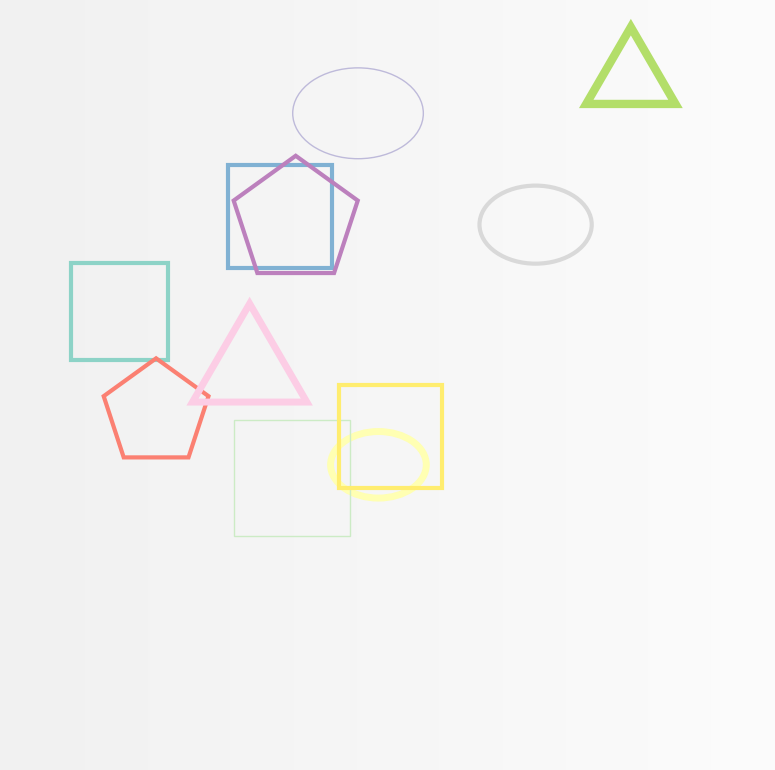[{"shape": "square", "thickness": 1.5, "radius": 0.31, "center": [0.154, 0.596]}, {"shape": "oval", "thickness": 2.5, "radius": 0.31, "center": [0.488, 0.396]}, {"shape": "oval", "thickness": 0.5, "radius": 0.42, "center": [0.462, 0.853]}, {"shape": "pentagon", "thickness": 1.5, "radius": 0.36, "center": [0.201, 0.464]}, {"shape": "square", "thickness": 1.5, "radius": 0.34, "center": [0.361, 0.718]}, {"shape": "triangle", "thickness": 3, "radius": 0.33, "center": [0.814, 0.898]}, {"shape": "triangle", "thickness": 2.5, "radius": 0.43, "center": [0.322, 0.52]}, {"shape": "oval", "thickness": 1.5, "radius": 0.36, "center": [0.691, 0.708]}, {"shape": "pentagon", "thickness": 1.5, "radius": 0.42, "center": [0.382, 0.714]}, {"shape": "square", "thickness": 0.5, "radius": 0.38, "center": [0.377, 0.38]}, {"shape": "square", "thickness": 1.5, "radius": 0.33, "center": [0.504, 0.433]}]